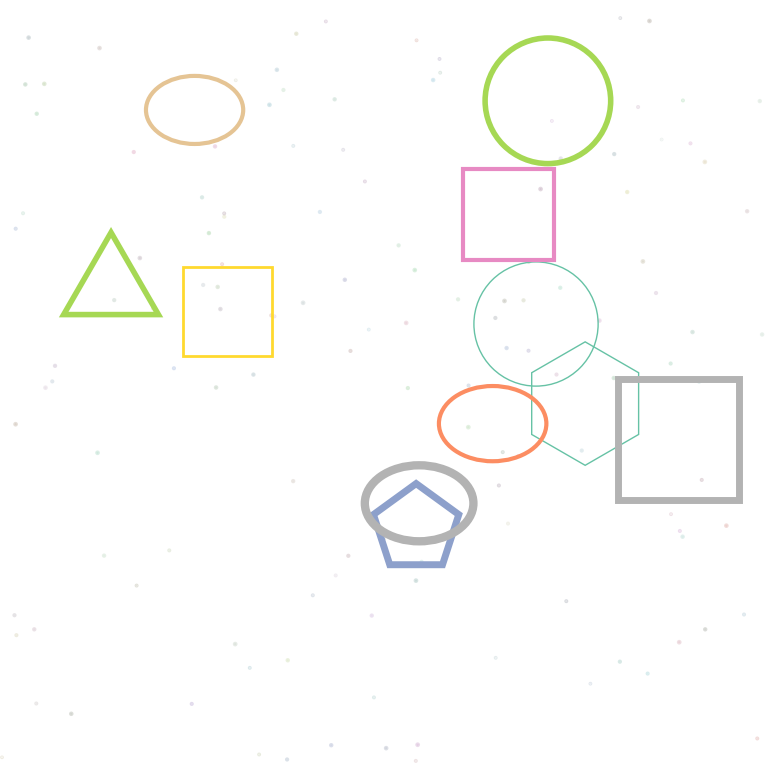[{"shape": "hexagon", "thickness": 0.5, "radius": 0.4, "center": [0.76, 0.476]}, {"shape": "circle", "thickness": 0.5, "radius": 0.4, "center": [0.696, 0.579]}, {"shape": "oval", "thickness": 1.5, "radius": 0.35, "center": [0.64, 0.45]}, {"shape": "pentagon", "thickness": 2.5, "radius": 0.29, "center": [0.54, 0.314]}, {"shape": "square", "thickness": 1.5, "radius": 0.3, "center": [0.661, 0.721]}, {"shape": "triangle", "thickness": 2, "radius": 0.36, "center": [0.144, 0.627]}, {"shape": "circle", "thickness": 2, "radius": 0.41, "center": [0.712, 0.869]}, {"shape": "square", "thickness": 1, "radius": 0.29, "center": [0.295, 0.595]}, {"shape": "oval", "thickness": 1.5, "radius": 0.32, "center": [0.253, 0.857]}, {"shape": "oval", "thickness": 3, "radius": 0.35, "center": [0.544, 0.346]}, {"shape": "square", "thickness": 2.5, "radius": 0.39, "center": [0.881, 0.429]}]